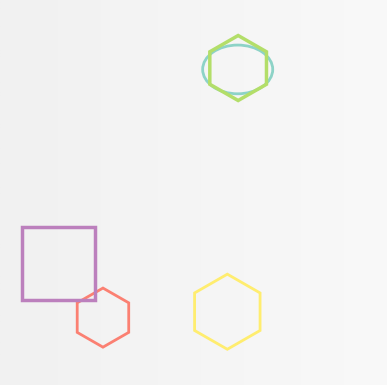[{"shape": "oval", "thickness": 2, "radius": 0.45, "center": [0.613, 0.82]}, {"shape": "hexagon", "thickness": 2, "radius": 0.38, "center": [0.266, 0.175]}, {"shape": "hexagon", "thickness": 2.5, "radius": 0.42, "center": [0.615, 0.823]}, {"shape": "square", "thickness": 2.5, "radius": 0.47, "center": [0.151, 0.315]}, {"shape": "hexagon", "thickness": 2, "radius": 0.49, "center": [0.587, 0.19]}]